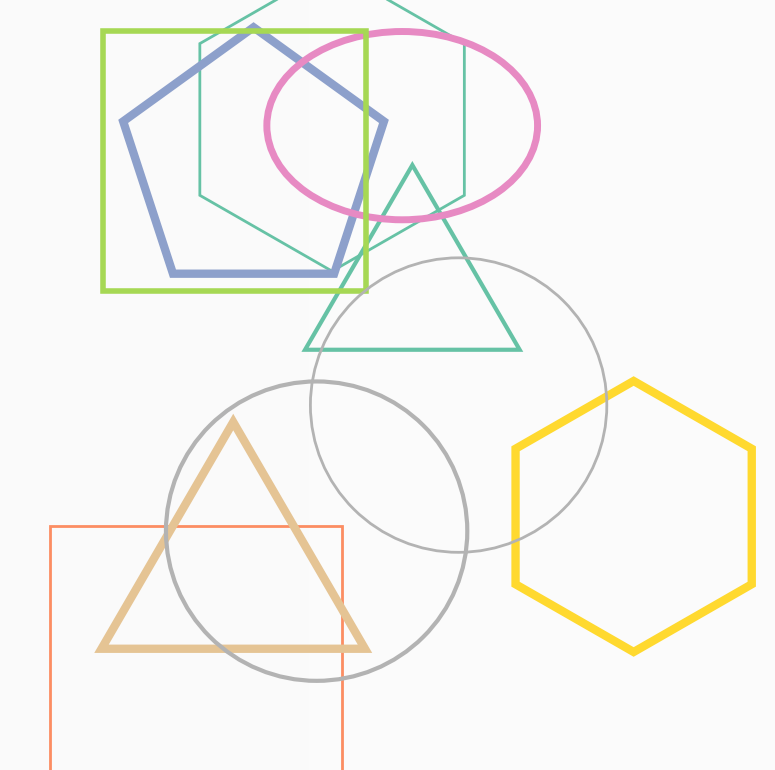[{"shape": "hexagon", "thickness": 1, "radius": 0.99, "center": [0.429, 0.845]}, {"shape": "triangle", "thickness": 1.5, "radius": 0.8, "center": [0.532, 0.626]}, {"shape": "square", "thickness": 1, "radius": 0.94, "center": [0.253, 0.127]}, {"shape": "pentagon", "thickness": 3, "radius": 0.88, "center": [0.327, 0.788]}, {"shape": "oval", "thickness": 2.5, "radius": 0.87, "center": [0.519, 0.837]}, {"shape": "square", "thickness": 2, "radius": 0.85, "center": [0.303, 0.791]}, {"shape": "hexagon", "thickness": 3, "radius": 0.88, "center": [0.818, 0.329]}, {"shape": "triangle", "thickness": 3, "radius": 0.98, "center": [0.301, 0.256]}, {"shape": "circle", "thickness": 1.5, "radius": 0.97, "center": [0.409, 0.31]}, {"shape": "circle", "thickness": 1, "radius": 0.96, "center": [0.592, 0.474]}]